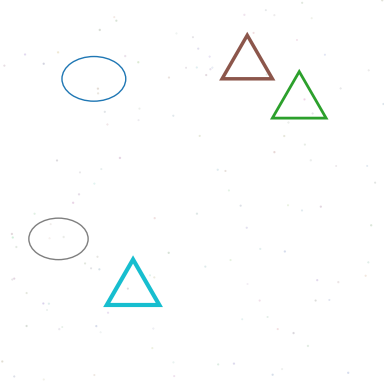[{"shape": "oval", "thickness": 1, "radius": 0.41, "center": [0.244, 0.795]}, {"shape": "triangle", "thickness": 2, "radius": 0.4, "center": [0.777, 0.733]}, {"shape": "triangle", "thickness": 2.5, "radius": 0.38, "center": [0.642, 0.833]}, {"shape": "oval", "thickness": 1, "radius": 0.38, "center": [0.152, 0.379]}, {"shape": "triangle", "thickness": 3, "radius": 0.39, "center": [0.346, 0.247]}]